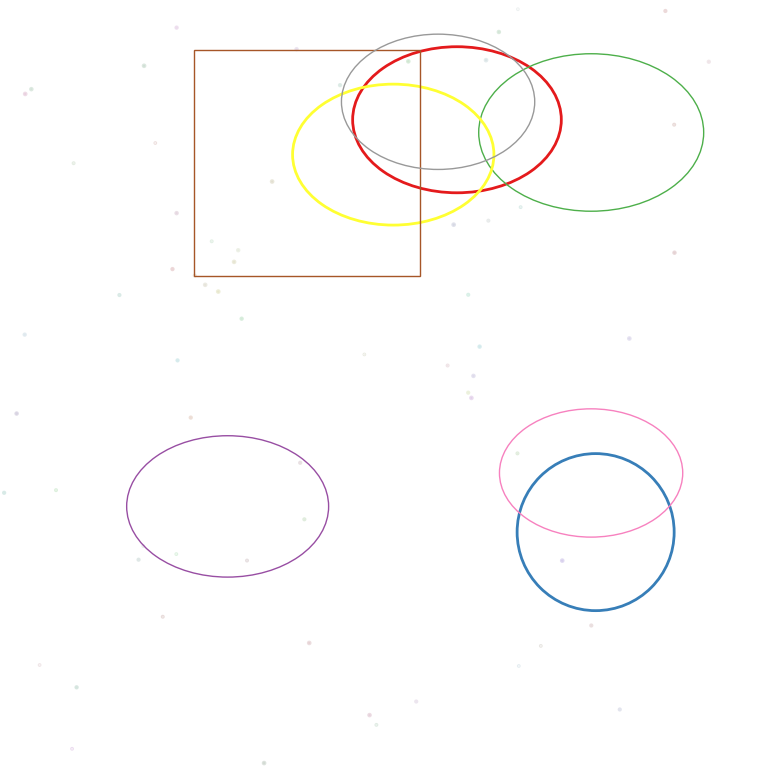[{"shape": "oval", "thickness": 1, "radius": 0.68, "center": [0.593, 0.844]}, {"shape": "circle", "thickness": 1, "radius": 0.51, "center": [0.774, 0.309]}, {"shape": "oval", "thickness": 0.5, "radius": 0.73, "center": [0.768, 0.828]}, {"shape": "oval", "thickness": 0.5, "radius": 0.66, "center": [0.296, 0.342]}, {"shape": "oval", "thickness": 1, "radius": 0.65, "center": [0.511, 0.799]}, {"shape": "square", "thickness": 0.5, "radius": 0.73, "center": [0.398, 0.789]}, {"shape": "oval", "thickness": 0.5, "radius": 0.6, "center": [0.768, 0.386]}, {"shape": "oval", "thickness": 0.5, "radius": 0.63, "center": [0.569, 0.868]}]